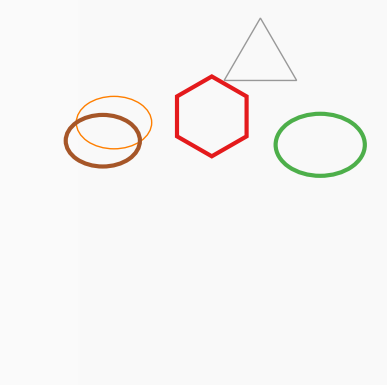[{"shape": "hexagon", "thickness": 3, "radius": 0.52, "center": [0.547, 0.698]}, {"shape": "oval", "thickness": 3, "radius": 0.58, "center": [0.826, 0.624]}, {"shape": "oval", "thickness": 1, "radius": 0.49, "center": [0.294, 0.682]}, {"shape": "oval", "thickness": 3, "radius": 0.48, "center": [0.265, 0.635]}, {"shape": "triangle", "thickness": 1, "radius": 0.54, "center": [0.672, 0.845]}]